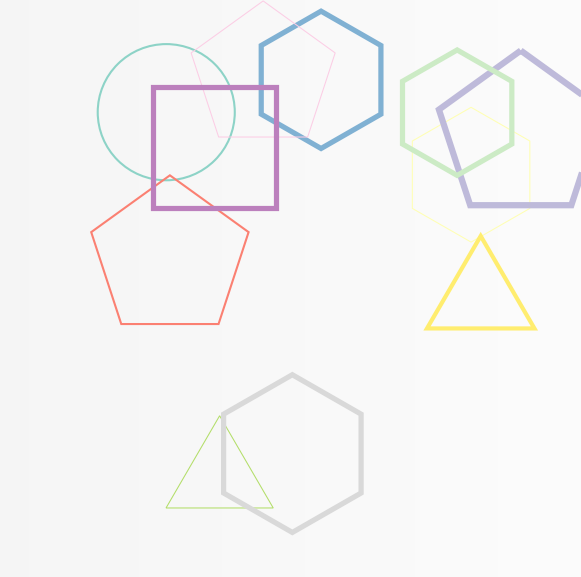[{"shape": "circle", "thickness": 1, "radius": 0.59, "center": [0.286, 0.805]}, {"shape": "hexagon", "thickness": 0.5, "radius": 0.58, "center": [0.81, 0.697]}, {"shape": "pentagon", "thickness": 3, "radius": 0.74, "center": [0.896, 0.764]}, {"shape": "pentagon", "thickness": 1, "radius": 0.71, "center": [0.292, 0.553]}, {"shape": "hexagon", "thickness": 2.5, "radius": 0.59, "center": [0.552, 0.861]}, {"shape": "triangle", "thickness": 0.5, "radius": 0.53, "center": [0.378, 0.173]}, {"shape": "pentagon", "thickness": 0.5, "radius": 0.65, "center": [0.453, 0.867]}, {"shape": "hexagon", "thickness": 2.5, "radius": 0.68, "center": [0.503, 0.214]}, {"shape": "square", "thickness": 2.5, "radius": 0.53, "center": [0.369, 0.744]}, {"shape": "hexagon", "thickness": 2.5, "radius": 0.54, "center": [0.787, 0.804]}, {"shape": "triangle", "thickness": 2, "radius": 0.53, "center": [0.827, 0.484]}]